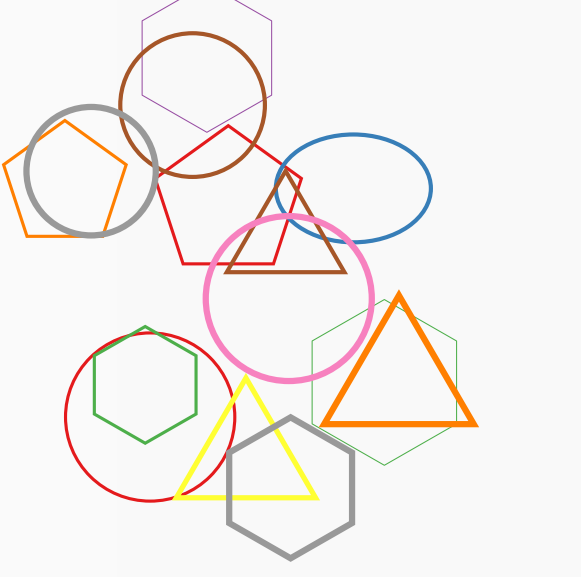[{"shape": "pentagon", "thickness": 1.5, "radius": 0.66, "center": [0.393, 0.649]}, {"shape": "circle", "thickness": 1.5, "radius": 0.73, "center": [0.258, 0.277]}, {"shape": "oval", "thickness": 2, "radius": 0.67, "center": [0.608, 0.673]}, {"shape": "hexagon", "thickness": 0.5, "radius": 0.72, "center": [0.661, 0.337]}, {"shape": "hexagon", "thickness": 1.5, "radius": 0.51, "center": [0.25, 0.333]}, {"shape": "hexagon", "thickness": 0.5, "radius": 0.64, "center": [0.356, 0.899]}, {"shape": "triangle", "thickness": 3, "radius": 0.74, "center": [0.686, 0.339]}, {"shape": "pentagon", "thickness": 1.5, "radius": 0.55, "center": [0.112, 0.68]}, {"shape": "triangle", "thickness": 2.5, "radius": 0.69, "center": [0.423, 0.206]}, {"shape": "circle", "thickness": 2, "radius": 0.62, "center": [0.331, 0.817]}, {"shape": "triangle", "thickness": 2, "radius": 0.58, "center": [0.491, 0.586]}, {"shape": "circle", "thickness": 3, "radius": 0.71, "center": [0.497, 0.482]}, {"shape": "circle", "thickness": 3, "radius": 0.56, "center": [0.157, 0.703]}, {"shape": "hexagon", "thickness": 3, "radius": 0.61, "center": [0.5, 0.154]}]